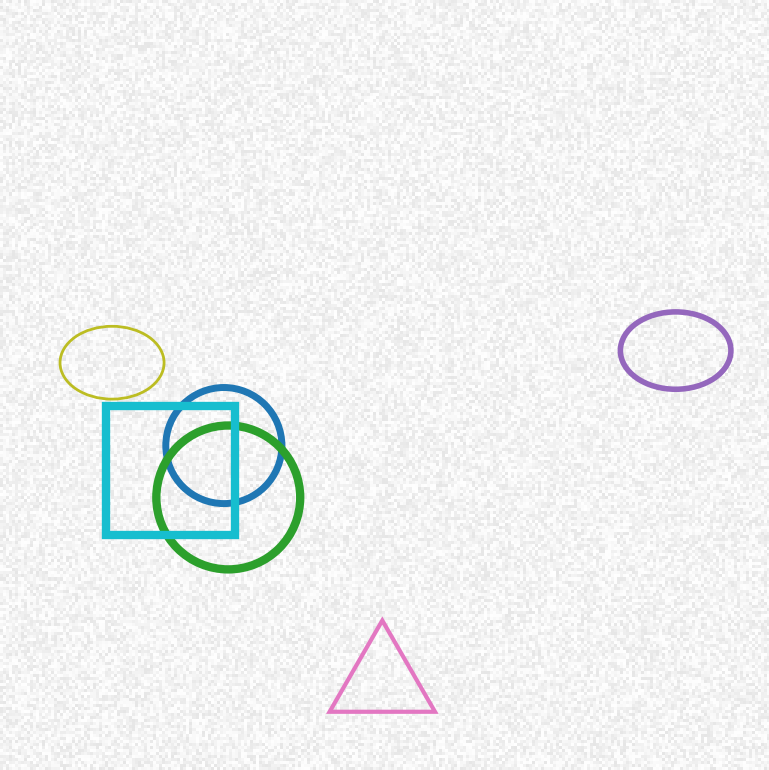[{"shape": "circle", "thickness": 2.5, "radius": 0.38, "center": [0.291, 0.421]}, {"shape": "circle", "thickness": 3, "radius": 0.47, "center": [0.296, 0.354]}, {"shape": "oval", "thickness": 2, "radius": 0.36, "center": [0.877, 0.545]}, {"shape": "triangle", "thickness": 1.5, "radius": 0.4, "center": [0.496, 0.115]}, {"shape": "oval", "thickness": 1, "radius": 0.34, "center": [0.146, 0.529]}, {"shape": "square", "thickness": 3, "radius": 0.42, "center": [0.222, 0.389]}]